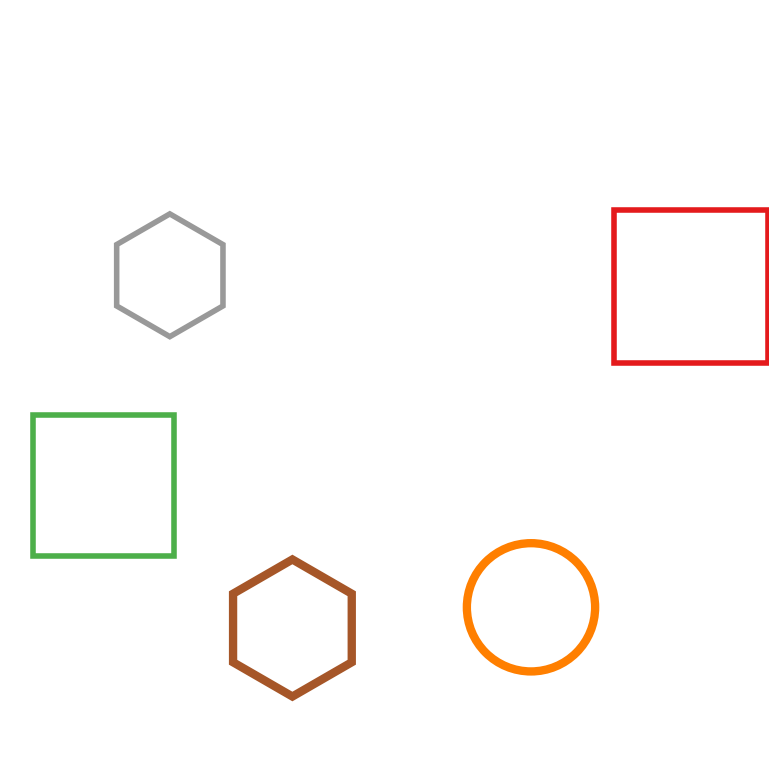[{"shape": "square", "thickness": 2, "radius": 0.5, "center": [0.897, 0.628]}, {"shape": "square", "thickness": 2, "radius": 0.46, "center": [0.135, 0.369]}, {"shape": "circle", "thickness": 3, "radius": 0.42, "center": [0.69, 0.211]}, {"shape": "hexagon", "thickness": 3, "radius": 0.44, "center": [0.38, 0.184]}, {"shape": "hexagon", "thickness": 2, "radius": 0.4, "center": [0.221, 0.643]}]